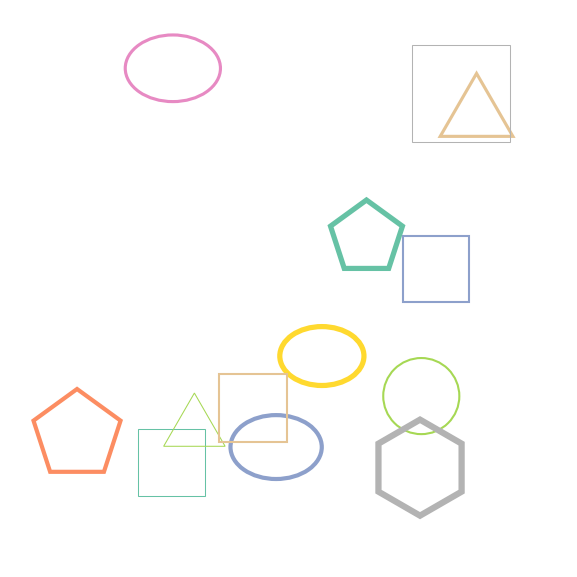[{"shape": "pentagon", "thickness": 2.5, "radius": 0.33, "center": [0.635, 0.587]}, {"shape": "square", "thickness": 0.5, "radius": 0.29, "center": [0.297, 0.198]}, {"shape": "pentagon", "thickness": 2, "radius": 0.4, "center": [0.133, 0.246]}, {"shape": "oval", "thickness": 2, "radius": 0.4, "center": [0.478, 0.225]}, {"shape": "square", "thickness": 1, "radius": 0.29, "center": [0.754, 0.534]}, {"shape": "oval", "thickness": 1.5, "radius": 0.41, "center": [0.299, 0.881]}, {"shape": "triangle", "thickness": 0.5, "radius": 0.31, "center": [0.337, 0.257]}, {"shape": "circle", "thickness": 1, "radius": 0.33, "center": [0.729, 0.313]}, {"shape": "oval", "thickness": 2.5, "radius": 0.36, "center": [0.557, 0.383]}, {"shape": "square", "thickness": 1, "radius": 0.29, "center": [0.438, 0.293]}, {"shape": "triangle", "thickness": 1.5, "radius": 0.36, "center": [0.825, 0.799]}, {"shape": "square", "thickness": 0.5, "radius": 0.42, "center": [0.798, 0.837]}, {"shape": "hexagon", "thickness": 3, "radius": 0.42, "center": [0.727, 0.189]}]